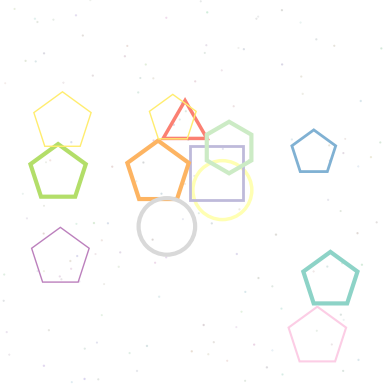[{"shape": "pentagon", "thickness": 3, "radius": 0.37, "center": [0.858, 0.272]}, {"shape": "circle", "thickness": 2.5, "radius": 0.38, "center": [0.578, 0.506]}, {"shape": "square", "thickness": 2, "radius": 0.35, "center": [0.562, 0.55]}, {"shape": "triangle", "thickness": 2.5, "radius": 0.33, "center": [0.481, 0.673]}, {"shape": "pentagon", "thickness": 2, "radius": 0.3, "center": [0.815, 0.603]}, {"shape": "pentagon", "thickness": 3, "radius": 0.42, "center": [0.411, 0.551]}, {"shape": "pentagon", "thickness": 3, "radius": 0.38, "center": [0.151, 0.55]}, {"shape": "pentagon", "thickness": 1.5, "radius": 0.39, "center": [0.824, 0.125]}, {"shape": "circle", "thickness": 3, "radius": 0.37, "center": [0.433, 0.412]}, {"shape": "pentagon", "thickness": 1, "radius": 0.39, "center": [0.157, 0.331]}, {"shape": "hexagon", "thickness": 3, "radius": 0.33, "center": [0.595, 0.617]}, {"shape": "pentagon", "thickness": 1, "radius": 0.32, "center": [0.449, 0.691]}, {"shape": "pentagon", "thickness": 1, "radius": 0.39, "center": [0.162, 0.683]}]